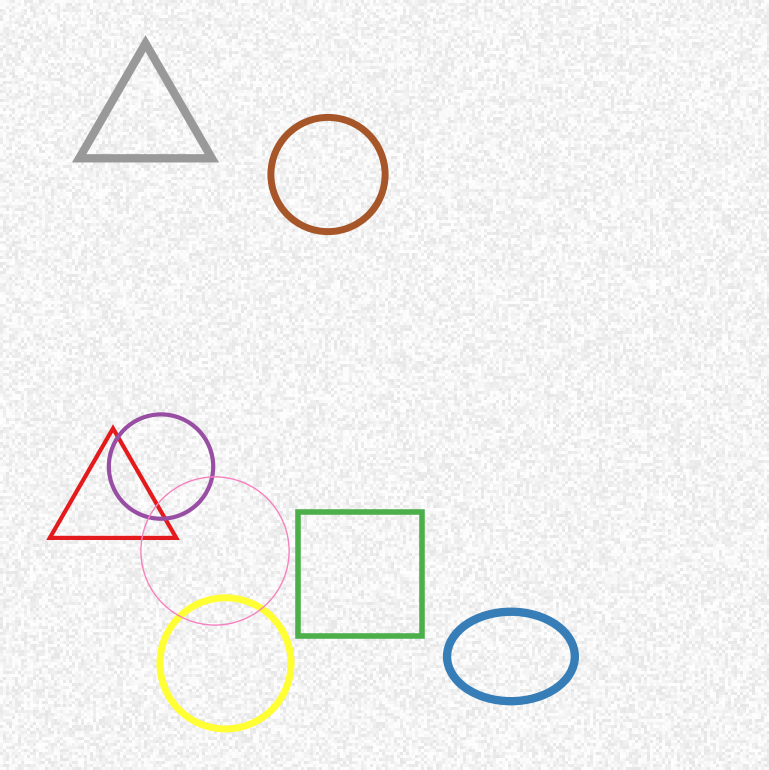[{"shape": "triangle", "thickness": 1.5, "radius": 0.47, "center": [0.147, 0.349]}, {"shape": "oval", "thickness": 3, "radius": 0.41, "center": [0.664, 0.147]}, {"shape": "square", "thickness": 2, "radius": 0.4, "center": [0.468, 0.254]}, {"shape": "circle", "thickness": 1.5, "radius": 0.34, "center": [0.209, 0.394]}, {"shape": "circle", "thickness": 2.5, "radius": 0.43, "center": [0.293, 0.138]}, {"shape": "circle", "thickness": 2.5, "radius": 0.37, "center": [0.426, 0.773]}, {"shape": "circle", "thickness": 0.5, "radius": 0.48, "center": [0.279, 0.284]}, {"shape": "triangle", "thickness": 3, "radius": 0.5, "center": [0.189, 0.844]}]